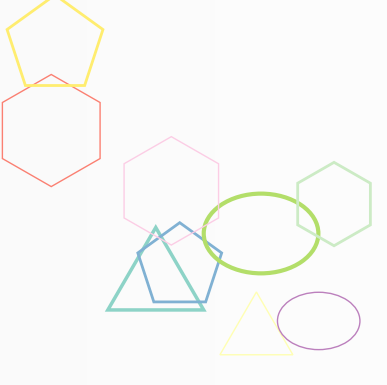[{"shape": "triangle", "thickness": 2.5, "radius": 0.71, "center": [0.402, 0.266]}, {"shape": "triangle", "thickness": 1, "radius": 0.54, "center": [0.662, 0.133]}, {"shape": "hexagon", "thickness": 1, "radius": 0.73, "center": [0.132, 0.661]}, {"shape": "pentagon", "thickness": 2, "radius": 0.57, "center": [0.464, 0.308]}, {"shape": "oval", "thickness": 3, "radius": 0.74, "center": [0.674, 0.394]}, {"shape": "hexagon", "thickness": 1, "radius": 0.7, "center": [0.442, 0.504]}, {"shape": "oval", "thickness": 1, "radius": 0.53, "center": [0.822, 0.166]}, {"shape": "hexagon", "thickness": 2, "radius": 0.54, "center": [0.862, 0.47]}, {"shape": "pentagon", "thickness": 2, "radius": 0.65, "center": [0.142, 0.883]}]